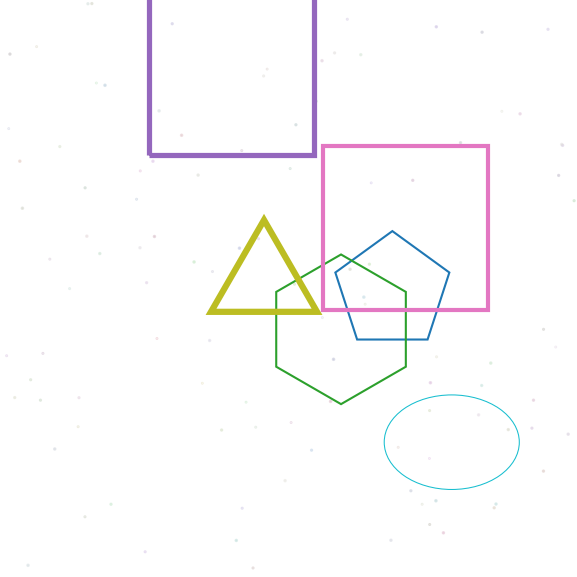[{"shape": "pentagon", "thickness": 1, "radius": 0.52, "center": [0.679, 0.495]}, {"shape": "hexagon", "thickness": 1, "radius": 0.65, "center": [0.591, 0.429]}, {"shape": "square", "thickness": 2.5, "radius": 0.71, "center": [0.401, 0.873]}, {"shape": "square", "thickness": 2, "radius": 0.71, "center": [0.702, 0.604]}, {"shape": "triangle", "thickness": 3, "radius": 0.53, "center": [0.457, 0.512]}, {"shape": "oval", "thickness": 0.5, "radius": 0.58, "center": [0.782, 0.233]}]